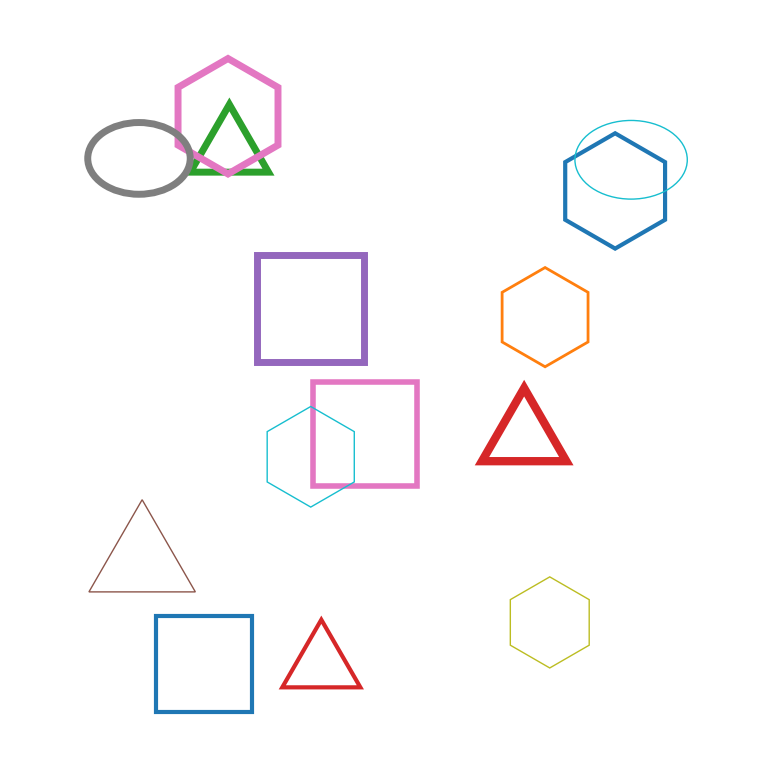[{"shape": "square", "thickness": 1.5, "radius": 0.31, "center": [0.265, 0.137]}, {"shape": "hexagon", "thickness": 1.5, "radius": 0.37, "center": [0.799, 0.752]}, {"shape": "hexagon", "thickness": 1, "radius": 0.32, "center": [0.708, 0.588]}, {"shape": "triangle", "thickness": 2.5, "radius": 0.29, "center": [0.298, 0.806]}, {"shape": "triangle", "thickness": 3, "radius": 0.32, "center": [0.681, 0.433]}, {"shape": "triangle", "thickness": 1.5, "radius": 0.29, "center": [0.417, 0.137]}, {"shape": "square", "thickness": 2.5, "radius": 0.35, "center": [0.403, 0.599]}, {"shape": "triangle", "thickness": 0.5, "radius": 0.4, "center": [0.185, 0.271]}, {"shape": "hexagon", "thickness": 2.5, "radius": 0.37, "center": [0.296, 0.849]}, {"shape": "square", "thickness": 2, "radius": 0.34, "center": [0.474, 0.436]}, {"shape": "oval", "thickness": 2.5, "radius": 0.33, "center": [0.18, 0.794]}, {"shape": "hexagon", "thickness": 0.5, "radius": 0.3, "center": [0.714, 0.192]}, {"shape": "hexagon", "thickness": 0.5, "radius": 0.33, "center": [0.404, 0.407]}, {"shape": "oval", "thickness": 0.5, "radius": 0.36, "center": [0.82, 0.792]}]